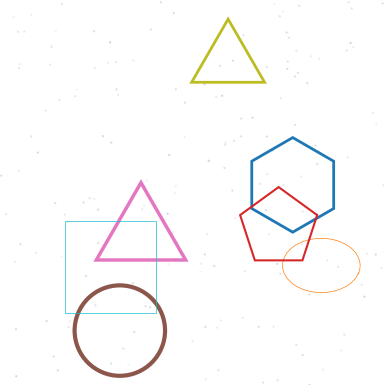[{"shape": "hexagon", "thickness": 2, "radius": 0.61, "center": [0.76, 0.52]}, {"shape": "oval", "thickness": 0.5, "radius": 0.5, "center": [0.835, 0.311]}, {"shape": "pentagon", "thickness": 1.5, "radius": 0.53, "center": [0.724, 0.409]}, {"shape": "circle", "thickness": 3, "radius": 0.59, "center": [0.311, 0.141]}, {"shape": "triangle", "thickness": 2.5, "radius": 0.67, "center": [0.366, 0.392]}, {"shape": "triangle", "thickness": 2, "radius": 0.55, "center": [0.593, 0.841]}, {"shape": "square", "thickness": 0.5, "radius": 0.59, "center": [0.286, 0.306]}]